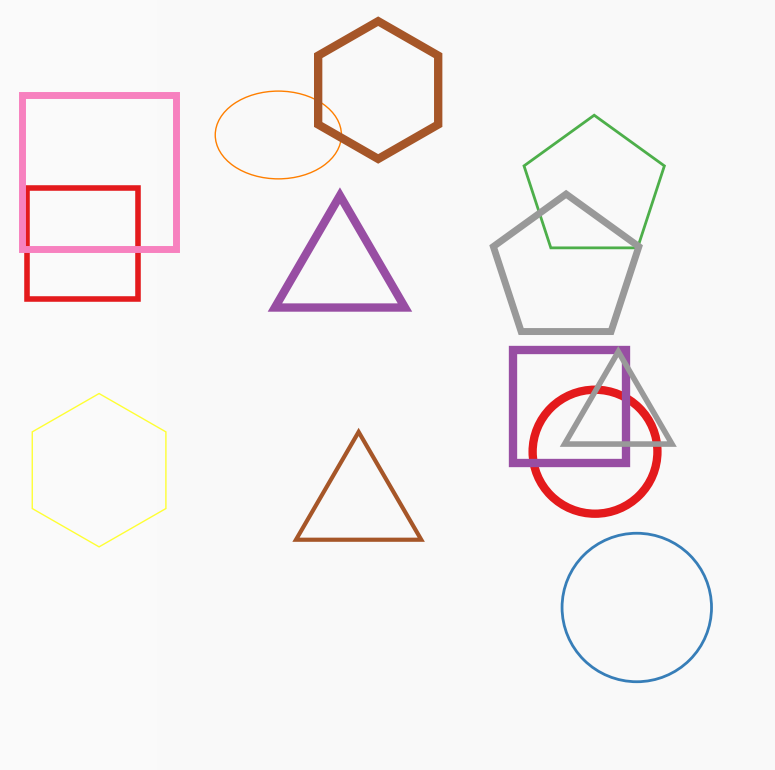[{"shape": "square", "thickness": 2, "radius": 0.36, "center": [0.106, 0.684]}, {"shape": "circle", "thickness": 3, "radius": 0.4, "center": [0.768, 0.413]}, {"shape": "circle", "thickness": 1, "radius": 0.48, "center": [0.822, 0.211]}, {"shape": "pentagon", "thickness": 1, "radius": 0.48, "center": [0.767, 0.755]}, {"shape": "triangle", "thickness": 3, "radius": 0.48, "center": [0.439, 0.649]}, {"shape": "square", "thickness": 3, "radius": 0.36, "center": [0.734, 0.472]}, {"shape": "oval", "thickness": 0.5, "radius": 0.41, "center": [0.359, 0.825]}, {"shape": "hexagon", "thickness": 0.5, "radius": 0.5, "center": [0.128, 0.389]}, {"shape": "hexagon", "thickness": 3, "radius": 0.45, "center": [0.488, 0.883]}, {"shape": "triangle", "thickness": 1.5, "radius": 0.47, "center": [0.463, 0.346]}, {"shape": "square", "thickness": 2.5, "radius": 0.5, "center": [0.128, 0.777]}, {"shape": "pentagon", "thickness": 2.5, "radius": 0.49, "center": [0.73, 0.649]}, {"shape": "triangle", "thickness": 2, "radius": 0.4, "center": [0.798, 0.463]}]